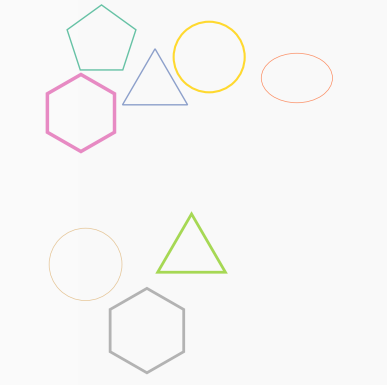[{"shape": "pentagon", "thickness": 1, "radius": 0.47, "center": [0.262, 0.894]}, {"shape": "oval", "thickness": 0.5, "radius": 0.46, "center": [0.766, 0.797]}, {"shape": "triangle", "thickness": 1, "radius": 0.48, "center": [0.4, 0.776]}, {"shape": "hexagon", "thickness": 2.5, "radius": 0.5, "center": [0.209, 0.706]}, {"shape": "triangle", "thickness": 2, "radius": 0.5, "center": [0.494, 0.343]}, {"shape": "circle", "thickness": 1.5, "radius": 0.46, "center": [0.54, 0.852]}, {"shape": "circle", "thickness": 0.5, "radius": 0.47, "center": [0.221, 0.313]}, {"shape": "hexagon", "thickness": 2, "radius": 0.55, "center": [0.379, 0.141]}]